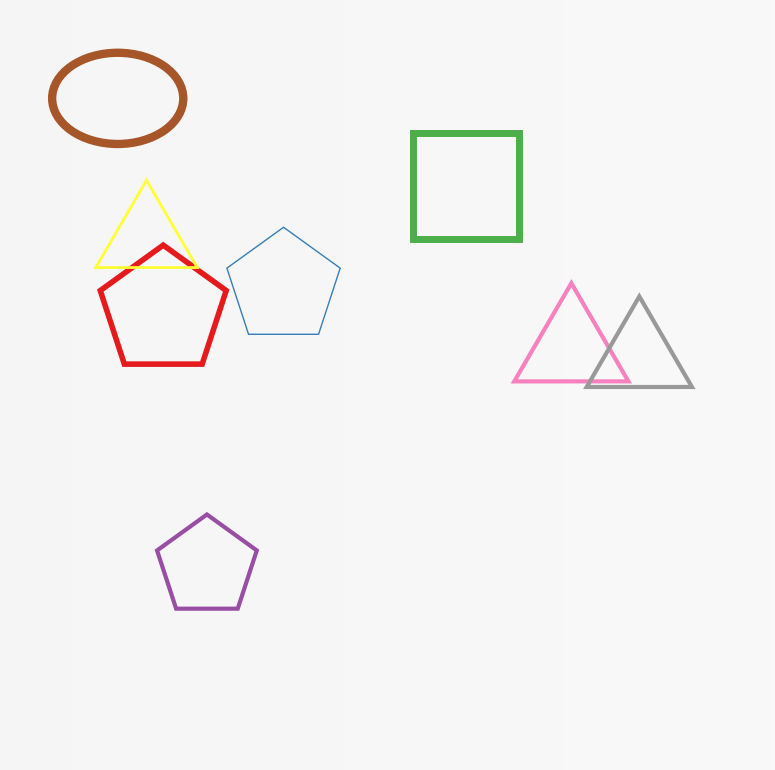[{"shape": "pentagon", "thickness": 2, "radius": 0.43, "center": [0.211, 0.596]}, {"shape": "pentagon", "thickness": 0.5, "radius": 0.38, "center": [0.366, 0.628]}, {"shape": "square", "thickness": 2.5, "radius": 0.34, "center": [0.601, 0.758]}, {"shape": "pentagon", "thickness": 1.5, "radius": 0.34, "center": [0.267, 0.264]}, {"shape": "triangle", "thickness": 1, "radius": 0.38, "center": [0.189, 0.69]}, {"shape": "oval", "thickness": 3, "radius": 0.42, "center": [0.152, 0.872]}, {"shape": "triangle", "thickness": 1.5, "radius": 0.43, "center": [0.737, 0.547]}, {"shape": "triangle", "thickness": 1.5, "radius": 0.39, "center": [0.825, 0.537]}]